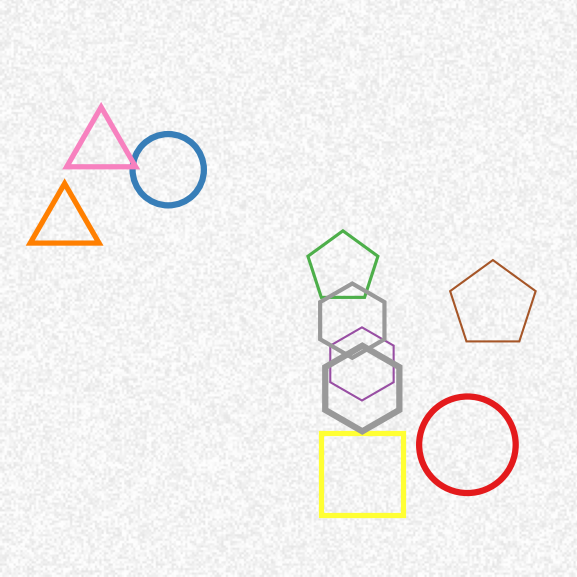[{"shape": "circle", "thickness": 3, "radius": 0.42, "center": [0.809, 0.229]}, {"shape": "circle", "thickness": 3, "radius": 0.31, "center": [0.291, 0.705]}, {"shape": "pentagon", "thickness": 1.5, "radius": 0.32, "center": [0.594, 0.536]}, {"shape": "hexagon", "thickness": 1, "radius": 0.32, "center": [0.627, 0.369]}, {"shape": "triangle", "thickness": 2.5, "radius": 0.34, "center": [0.112, 0.613]}, {"shape": "square", "thickness": 2.5, "radius": 0.36, "center": [0.628, 0.178]}, {"shape": "pentagon", "thickness": 1, "radius": 0.39, "center": [0.853, 0.471]}, {"shape": "triangle", "thickness": 2.5, "radius": 0.34, "center": [0.175, 0.745]}, {"shape": "hexagon", "thickness": 3, "radius": 0.37, "center": [0.627, 0.326]}, {"shape": "hexagon", "thickness": 2, "radius": 0.32, "center": [0.61, 0.444]}]